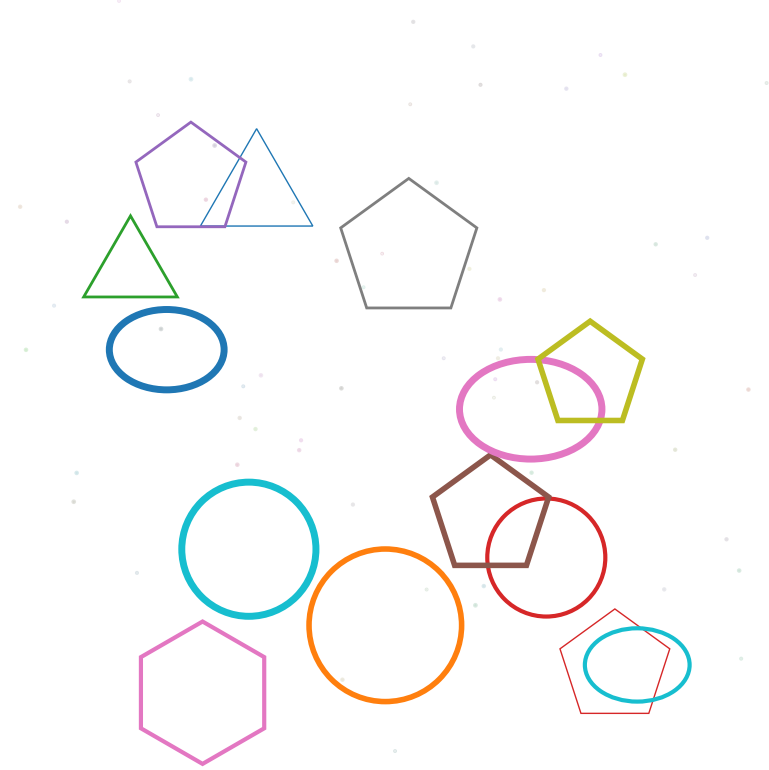[{"shape": "triangle", "thickness": 0.5, "radius": 0.42, "center": [0.333, 0.749]}, {"shape": "oval", "thickness": 2.5, "radius": 0.37, "center": [0.217, 0.546]}, {"shape": "circle", "thickness": 2, "radius": 0.5, "center": [0.5, 0.188]}, {"shape": "triangle", "thickness": 1, "radius": 0.35, "center": [0.169, 0.649]}, {"shape": "circle", "thickness": 1.5, "radius": 0.38, "center": [0.709, 0.276]}, {"shape": "pentagon", "thickness": 0.5, "radius": 0.37, "center": [0.799, 0.134]}, {"shape": "pentagon", "thickness": 1, "radius": 0.38, "center": [0.248, 0.766]}, {"shape": "pentagon", "thickness": 2, "radius": 0.4, "center": [0.637, 0.33]}, {"shape": "hexagon", "thickness": 1.5, "radius": 0.46, "center": [0.263, 0.1]}, {"shape": "oval", "thickness": 2.5, "radius": 0.46, "center": [0.689, 0.469]}, {"shape": "pentagon", "thickness": 1, "radius": 0.46, "center": [0.531, 0.675]}, {"shape": "pentagon", "thickness": 2, "radius": 0.36, "center": [0.766, 0.512]}, {"shape": "oval", "thickness": 1.5, "radius": 0.34, "center": [0.828, 0.136]}, {"shape": "circle", "thickness": 2.5, "radius": 0.44, "center": [0.323, 0.287]}]